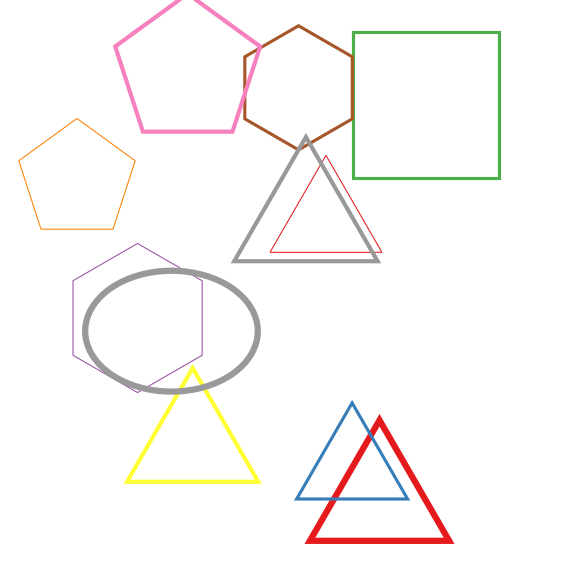[{"shape": "triangle", "thickness": 0.5, "radius": 0.56, "center": [0.564, 0.618]}, {"shape": "triangle", "thickness": 3, "radius": 0.7, "center": [0.657, 0.132]}, {"shape": "triangle", "thickness": 1.5, "radius": 0.55, "center": [0.61, 0.191]}, {"shape": "square", "thickness": 1.5, "radius": 0.63, "center": [0.738, 0.817]}, {"shape": "hexagon", "thickness": 0.5, "radius": 0.65, "center": [0.238, 0.448]}, {"shape": "pentagon", "thickness": 0.5, "radius": 0.53, "center": [0.133, 0.688]}, {"shape": "triangle", "thickness": 2, "radius": 0.66, "center": [0.334, 0.23]}, {"shape": "hexagon", "thickness": 1.5, "radius": 0.54, "center": [0.517, 0.847]}, {"shape": "pentagon", "thickness": 2, "radius": 0.66, "center": [0.325, 0.878]}, {"shape": "triangle", "thickness": 2, "radius": 0.72, "center": [0.53, 0.618]}, {"shape": "oval", "thickness": 3, "radius": 0.75, "center": [0.297, 0.426]}]